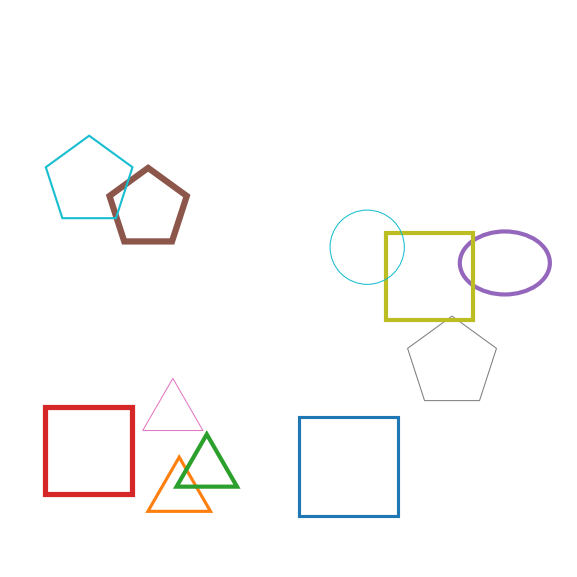[{"shape": "square", "thickness": 1.5, "radius": 0.43, "center": [0.604, 0.191]}, {"shape": "triangle", "thickness": 1.5, "radius": 0.31, "center": [0.31, 0.145]}, {"shape": "triangle", "thickness": 2, "radius": 0.3, "center": [0.358, 0.187]}, {"shape": "square", "thickness": 2.5, "radius": 0.37, "center": [0.153, 0.219]}, {"shape": "oval", "thickness": 2, "radius": 0.39, "center": [0.874, 0.544]}, {"shape": "pentagon", "thickness": 3, "radius": 0.35, "center": [0.257, 0.638]}, {"shape": "triangle", "thickness": 0.5, "radius": 0.3, "center": [0.299, 0.284]}, {"shape": "pentagon", "thickness": 0.5, "radius": 0.4, "center": [0.783, 0.371]}, {"shape": "square", "thickness": 2, "radius": 0.38, "center": [0.744, 0.52]}, {"shape": "circle", "thickness": 0.5, "radius": 0.32, "center": [0.636, 0.571]}, {"shape": "pentagon", "thickness": 1, "radius": 0.39, "center": [0.154, 0.685]}]